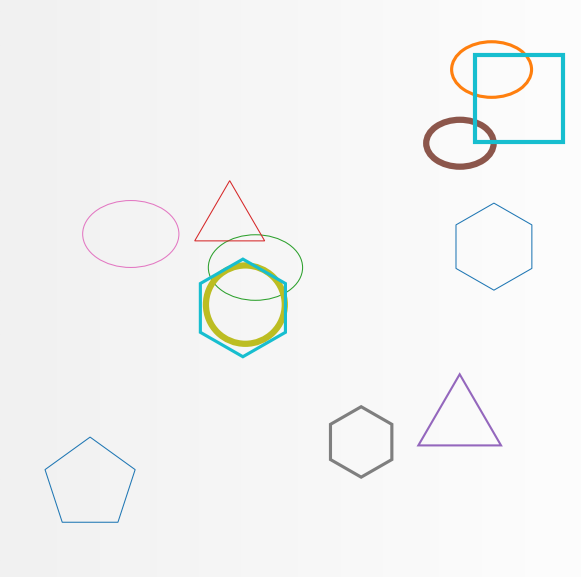[{"shape": "pentagon", "thickness": 0.5, "radius": 0.41, "center": [0.155, 0.161]}, {"shape": "hexagon", "thickness": 0.5, "radius": 0.38, "center": [0.85, 0.572]}, {"shape": "oval", "thickness": 1.5, "radius": 0.34, "center": [0.846, 0.879]}, {"shape": "oval", "thickness": 0.5, "radius": 0.41, "center": [0.44, 0.536]}, {"shape": "triangle", "thickness": 0.5, "radius": 0.35, "center": [0.395, 0.617]}, {"shape": "triangle", "thickness": 1, "radius": 0.41, "center": [0.791, 0.269]}, {"shape": "oval", "thickness": 3, "radius": 0.29, "center": [0.791, 0.751]}, {"shape": "oval", "thickness": 0.5, "radius": 0.41, "center": [0.225, 0.594]}, {"shape": "hexagon", "thickness": 1.5, "radius": 0.3, "center": [0.621, 0.234]}, {"shape": "circle", "thickness": 3, "radius": 0.34, "center": [0.422, 0.472]}, {"shape": "square", "thickness": 2, "radius": 0.38, "center": [0.893, 0.829]}, {"shape": "hexagon", "thickness": 1.5, "radius": 0.42, "center": [0.418, 0.466]}]